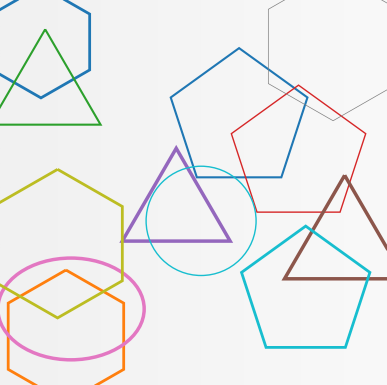[{"shape": "hexagon", "thickness": 2, "radius": 0.73, "center": [0.106, 0.891]}, {"shape": "pentagon", "thickness": 1.5, "radius": 0.93, "center": [0.617, 0.689]}, {"shape": "hexagon", "thickness": 2, "radius": 0.86, "center": [0.17, 0.127]}, {"shape": "triangle", "thickness": 1.5, "radius": 0.83, "center": [0.117, 0.759]}, {"shape": "pentagon", "thickness": 1, "radius": 0.91, "center": [0.77, 0.596]}, {"shape": "triangle", "thickness": 2.5, "radius": 0.8, "center": [0.455, 0.454]}, {"shape": "triangle", "thickness": 2.5, "radius": 0.9, "center": [0.889, 0.365]}, {"shape": "oval", "thickness": 2.5, "radius": 0.94, "center": [0.183, 0.198]}, {"shape": "hexagon", "thickness": 0.5, "radius": 0.97, "center": [0.86, 0.879]}, {"shape": "hexagon", "thickness": 2, "radius": 0.96, "center": [0.149, 0.367]}, {"shape": "pentagon", "thickness": 2, "radius": 0.87, "center": [0.789, 0.239]}, {"shape": "circle", "thickness": 1, "radius": 0.71, "center": [0.519, 0.426]}]